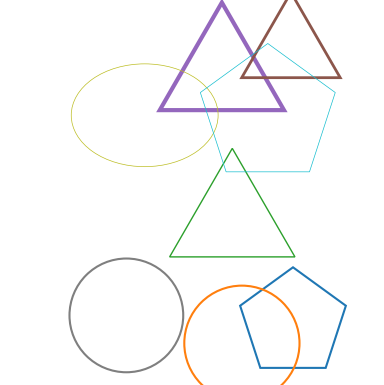[{"shape": "pentagon", "thickness": 1.5, "radius": 0.72, "center": [0.761, 0.161]}, {"shape": "circle", "thickness": 1.5, "radius": 0.75, "center": [0.628, 0.108]}, {"shape": "triangle", "thickness": 1, "radius": 0.94, "center": [0.603, 0.427]}, {"shape": "triangle", "thickness": 3, "radius": 0.93, "center": [0.576, 0.807]}, {"shape": "triangle", "thickness": 2, "radius": 0.74, "center": [0.756, 0.872]}, {"shape": "circle", "thickness": 1.5, "radius": 0.74, "center": [0.328, 0.181]}, {"shape": "oval", "thickness": 0.5, "radius": 0.95, "center": [0.376, 0.701]}, {"shape": "pentagon", "thickness": 0.5, "radius": 0.92, "center": [0.696, 0.703]}]